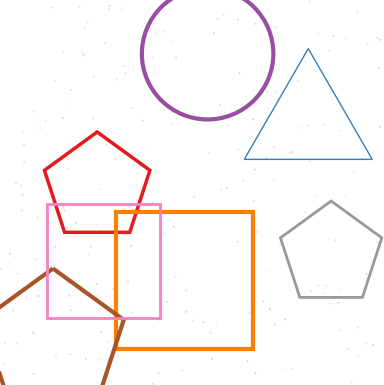[{"shape": "pentagon", "thickness": 2.5, "radius": 0.72, "center": [0.252, 0.513]}, {"shape": "triangle", "thickness": 1, "radius": 0.96, "center": [0.801, 0.682]}, {"shape": "circle", "thickness": 3, "radius": 0.85, "center": [0.539, 0.86]}, {"shape": "square", "thickness": 3, "radius": 0.89, "center": [0.479, 0.272]}, {"shape": "pentagon", "thickness": 3, "radius": 0.97, "center": [0.138, 0.109]}, {"shape": "square", "thickness": 2, "radius": 0.74, "center": [0.269, 0.322]}, {"shape": "pentagon", "thickness": 2, "radius": 0.69, "center": [0.86, 0.339]}]